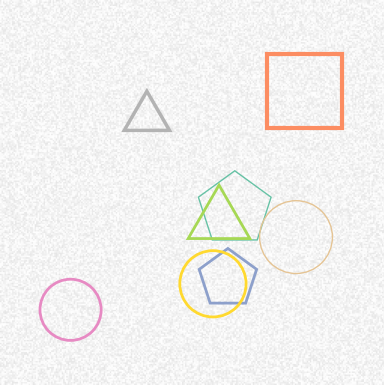[{"shape": "pentagon", "thickness": 1, "radius": 0.5, "center": [0.61, 0.457]}, {"shape": "square", "thickness": 3, "radius": 0.48, "center": [0.791, 0.764]}, {"shape": "pentagon", "thickness": 2, "radius": 0.39, "center": [0.592, 0.276]}, {"shape": "circle", "thickness": 2, "radius": 0.4, "center": [0.183, 0.195]}, {"shape": "triangle", "thickness": 2, "radius": 0.46, "center": [0.569, 0.427]}, {"shape": "circle", "thickness": 2, "radius": 0.43, "center": [0.553, 0.263]}, {"shape": "circle", "thickness": 1, "radius": 0.47, "center": [0.769, 0.384]}, {"shape": "triangle", "thickness": 2.5, "radius": 0.34, "center": [0.381, 0.695]}]